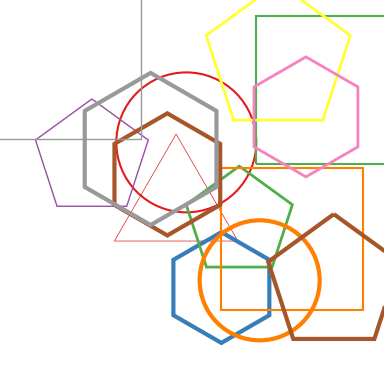[{"shape": "circle", "thickness": 1.5, "radius": 0.91, "center": [0.484, 0.63]}, {"shape": "triangle", "thickness": 0.5, "radius": 0.93, "center": [0.457, 0.467]}, {"shape": "hexagon", "thickness": 3, "radius": 0.72, "center": [0.575, 0.253]}, {"shape": "pentagon", "thickness": 2, "radius": 0.72, "center": [0.622, 0.424]}, {"shape": "square", "thickness": 1.5, "radius": 0.96, "center": [0.858, 0.765]}, {"shape": "pentagon", "thickness": 1, "radius": 0.77, "center": [0.239, 0.589]}, {"shape": "square", "thickness": 1.5, "radius": 0.92, "center": [0.757, 0.38]}, {"shape": "circle", "thickness": 3, "radius": 0.78, "center": [0.674, 0.272]}, {"shape": "pentagon", "thickness": 2, "radius": 0.98, "center": [0.723, 0.847]}, {"shape": "pentagon", "thickness": 3, "radius": 0.9, "center": [0.867, 0.265]}, {"shape": "hexagon", "thickness": 3, "radius": 0.79, "center": [0.435, 0.547]}, {"shape": "hexagon", "thickness": 2, "radius": 0.78, "center": [0.795, 0.696]}, {"shape": "square", "thickness": 1, "radius": 0.93, "center": [0.179, 0.824]}, {"shape": "hexagon", "thickness": 3, "radius": 0.99, "center": [0.391, 0.613]}]